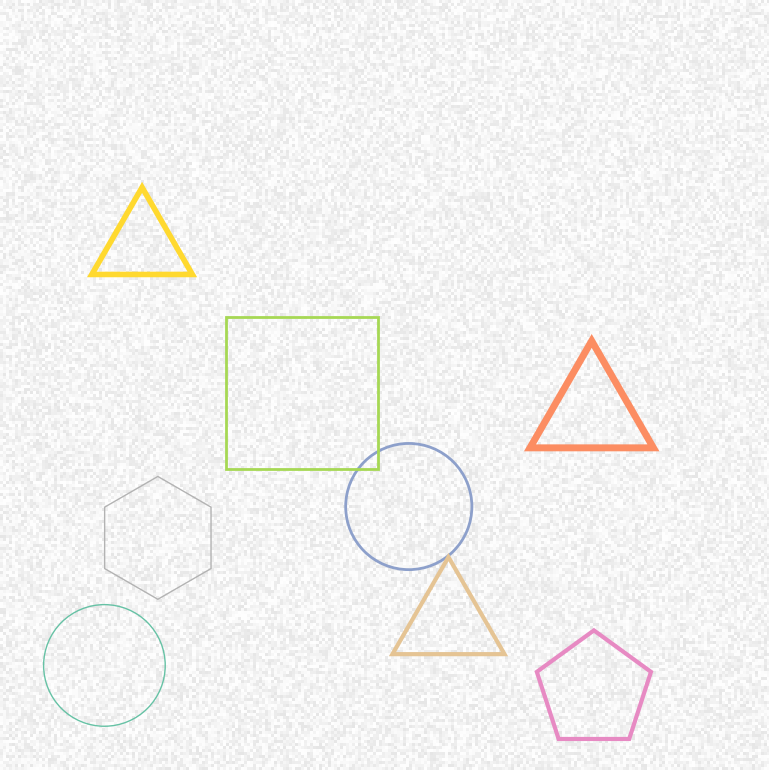[{"shape": "circle", "thickness": 0.5, "radius": 0.39, "center": [0.136, 0.136]}, {"shape": "triangle", "thickness": 2.5, "radius": 0.46, "center": [0.768, 0.465]}, {"shape": "circle", "thickness": 1, "radius": 0.41, "center": [0.531, 0.342]}, {"shape": "pentagon", "thickness": 1.5, "radius": 0.39, "center": [0.771, 0.103]}, {"shape": "square", "thickness": 1, "radius": 0.49, "center": [0.392, 0.49]}, {"shape": "triangle", "thickness": 2, "radius": 0.38, "center": [0.185, 0.681]}, {"shape": "triangle", "thickness": 1.5, "radius": 0.42, "center": [0.582, 0.192]}, {"shape": "hexagon", "thickness": 0.5, "radius": 0.4, "center": [0.205, 0.301]}]